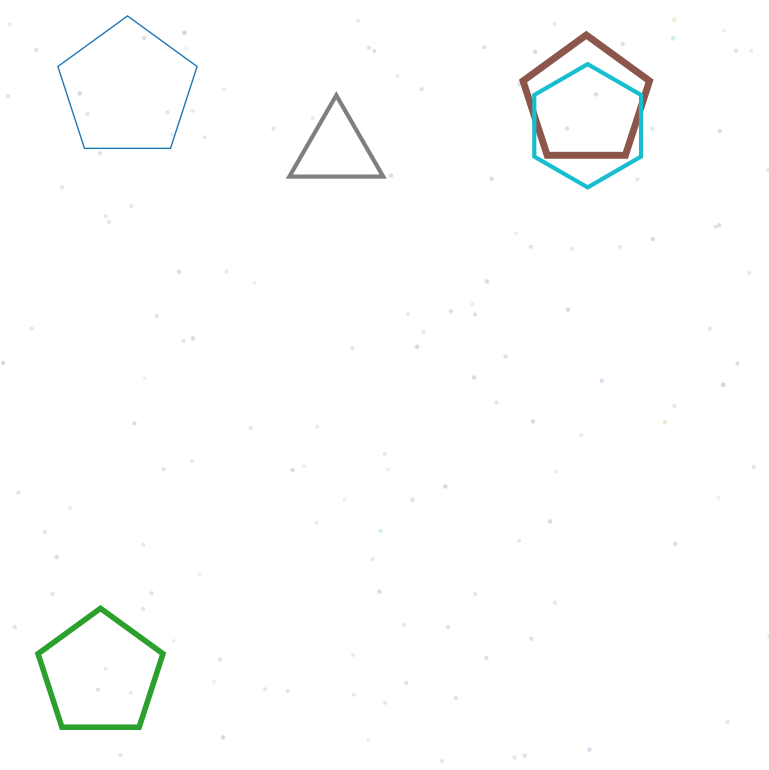[{"shape": "pentagon", "thickness": 0.5, "radius": 0.48, "center": [0.166, 0.884]}, {"shape": "pentagon", "thickness": 2, "radius": 0.43, "center": [0.131, 0.125]}, {"shape": "pentagon", "thickness": 2.5, "radius": 0.43, "center": [0.761, 0.868]}, {"shape": "triangle", "thickness": 1.5, "radius": 0.35, "center": [0.437, 0.806]}, {"shape": "hexagon", "thickness": 1.5, "radius": 0.4, "center": [0.763, 0.837]}]